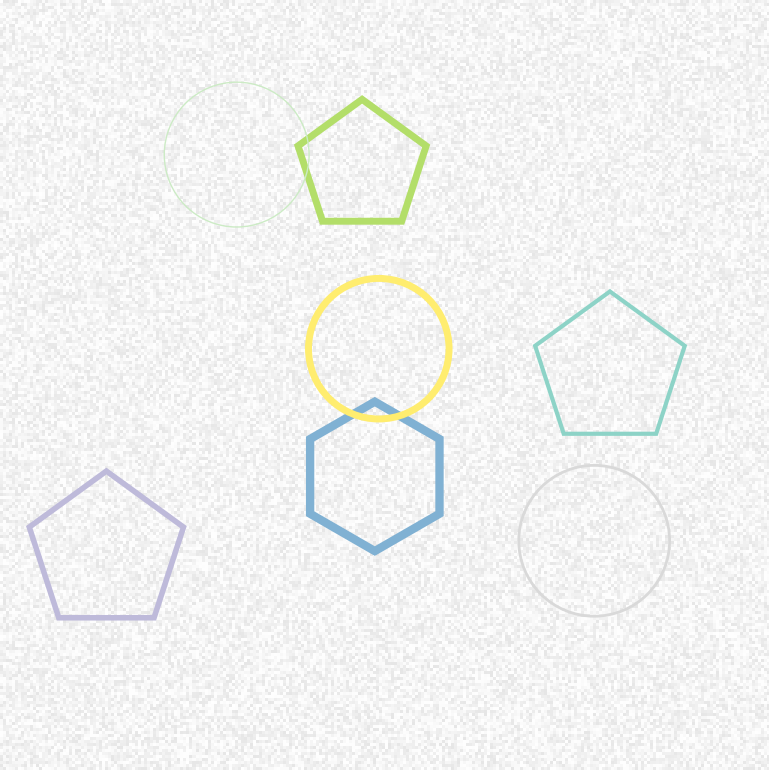[{"shape": "pentagon", "thickness": 1.5, "radius": 0.51, "center": [0.792, 0.519]}, {"shape": "pentagon", "thickness": 2, "radius": 0.53, "center": [0.138, 0.283]}, {"shape": "hexagon", "thickness": 3, "radius": 0.49, "center": [0.487, 0.381]}, {"shape": "pentagon", "thickness": 2.5, "radius": 0.44, "center": [0.47, 0.783]}, {"shape": "circle", "thickness": 1, "radius": 0.49, "center": [0.772, 0.298]}, {"shape": "circle", "thickness": 0.5, "radius": 0.47, "center": [0.307, 0.799]}, {"shape": "circle", "thickness": 2.5, "radius": 0.46, "center": [0.492, 0.547]}]